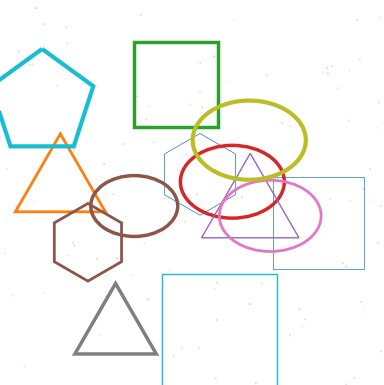[{"shape": "hexagon", "thickness": 0.5, "radius": 0.53, "center": [0.519, 0.547]}, {"shape": "square", "thickness": 0.5, "radius": 0.6, "center": [0.827, 0.421]}, {"shape": "triangle", "thickness": 2, "radius": 0.68, "center": [0.157, 0.517]}, {"shape": "square", "thickness": 2.5, "radius": 0.55, "center": [0.457, 0.781]}, {"shape": "oval", "thickness": 2.5, "radius": 0.68, "center": [0.604, 0.528]}, {"shape": "triangle", "thickness": 1, "radius": 0.73, "center": [0.65, 0.455]}, {"shape": "oval", "thickness": 2.5, "radius": 0.56, "center": [0.349, 0.465]}, {"shape": "hexagon", "thickness": 2, "radius": 0.5, "center": [0.228, 0.371]}, {"shape": "oval", "thickness": 2, "radius": 0.66, "center": [0.702, 0.439]}, {"shape": "triangle", "thickness": 2.5, "radius": 0.61, "center": [0.3, 0.142]}, {"shape": "oval", "thickness": 3, "radius": 0.73, "center": [0.647, 0.636]}, {"shape": "pentagon", "thickness": 3, "radius": 0.7, "center": [0.109, 0.733]}, {"shape": "square", "thickness": 1, "radius": 0.75, "center": [0.57, 0.14]}]